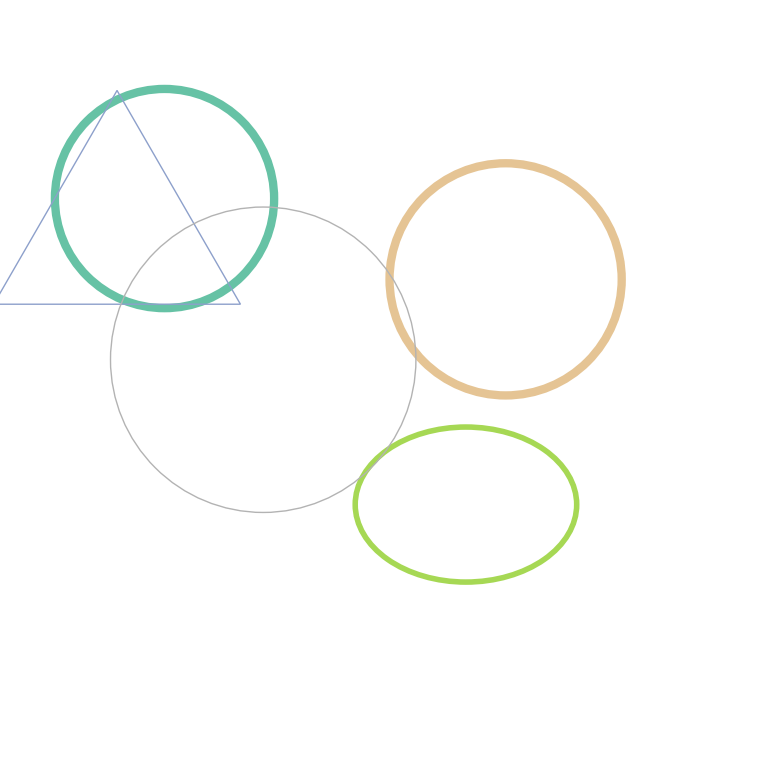[{"shape": "circle", "thickness": 3, "radius": 0.71, "center": [0.214, 0.742]}, {"shape": "triangle", "thickness": 0.5, "radius": 0.93, "center": [0.152, 0.697]}, {"shape": "oval", "thickness": 2, "radius": 0.72, "center": [0.605, 0.345]}, {"shape": "circle", "thickness": 3, "radius": 0.75, "center": [0.657, 0.637]}, {"shape": "circle", "thickness": 0.5, "radius": 0.99, "center": [0.342, 0.533]}]